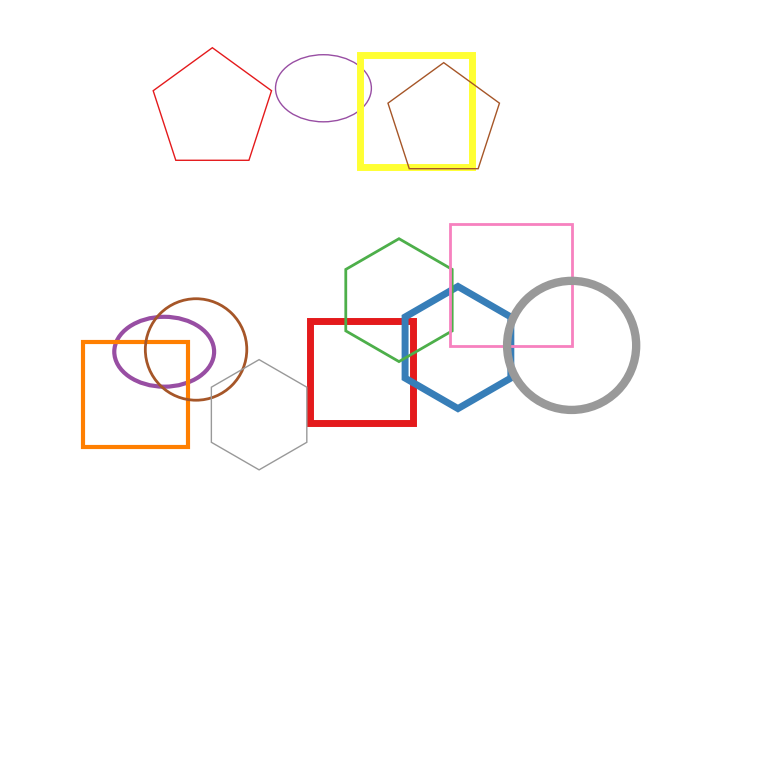[{"shape": "pentagon", "thickness": 0.5, "radius": 0.4, "center": [0.276, 0.857]}, {"shape": "square", "thickness": 2.5, "radius": 0.33, "center": [0.469, 0.517]}, {"shape": "hexagon", "thickness": 2.5, "radius": 0.4, "center": [0.595, 0.549]}, {"shape": "hexagon", "thickness": 1, "radius": 0.4, "center": [0.518, 0.61]}, {"shape": "oval", "thickness": 0.5, "radius": 0.31, "center": [0.42, 0.885]}, {"shape": "oval", "thickness": 1.5, "radius": 0.32, "center": [0.213, 0.543]}, {"shape": "square", "thickness": 1.5, "radius": 0.34, "center": [0.176, 0.488]}, {"shape": "square", "thickness": 2.5, "radius": 0.36, "center": [0.54, 0.856]}, {"shape": "pentagon", "thickness": 0.5, "radius": 0.38, "center": [0.576, 0.842]}, {"shape": "circle", "thickness": 1, "radius": 0.33, "center": [0.255, 0.546]}, {"shape": "square", "thickness": 1, "radius": 0.4, "center": [0.663, 0.63]}, {"shape": "circle", "thickness": 3, "radius": 0.42, "center": [0.742, 0.551]}, {"shape": "hexagon", "thickness": 0.5, "radius": 0.36, "center": [0.336, 0.461]}]